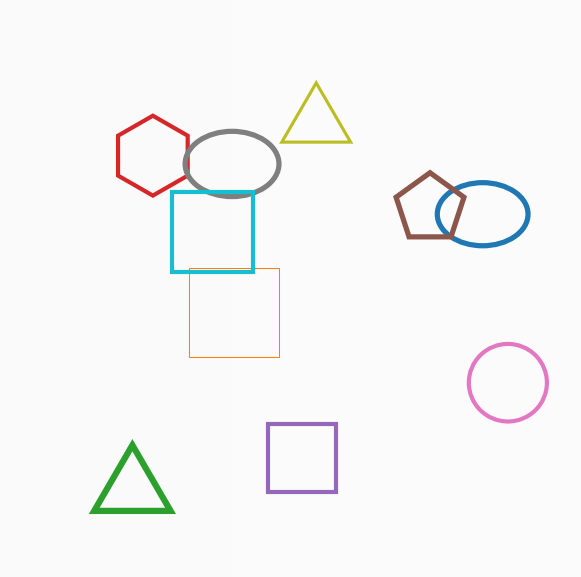[{"shape": "oval", "thickness": 2.5, "radius": 0.39, "center": [0.83, 0.628]}, {"shape": "square", "thickness": 0.5, "radius": 0.38, "center": [0.403, 0.458]}, {"shape": "triangle", "thickness": 3, "radius": 0.38, "center": [0.228, 0.152]}, {"shape": "hexagon", "thickness": 2, "radius": 0.35, "center": [0.263, 0.73]}, {"shape": "square", "thickness": 2, "radius": 0.29, "center": [0.519, 0.206]}, {"shape": "pentagon", "thickness": 2.5, "radius": 0.31, "center": [0.74, 0.639]}, {"shape": "circle", "thickness": 2, "radius": 0.34, "center": [0.874, 0.336]}, {"shape": "oval", "thickness": 2.5, "radius": 0.4, "center": [0.399, 0.715]}, {"shape": "triangle", "thickness": 1.5, "radius": 0.34, "center": [0.544, 0.787]}, {"shape": "square", "thickness": 2, "radius": 0.35, "center": [0.365, 0.598]}]